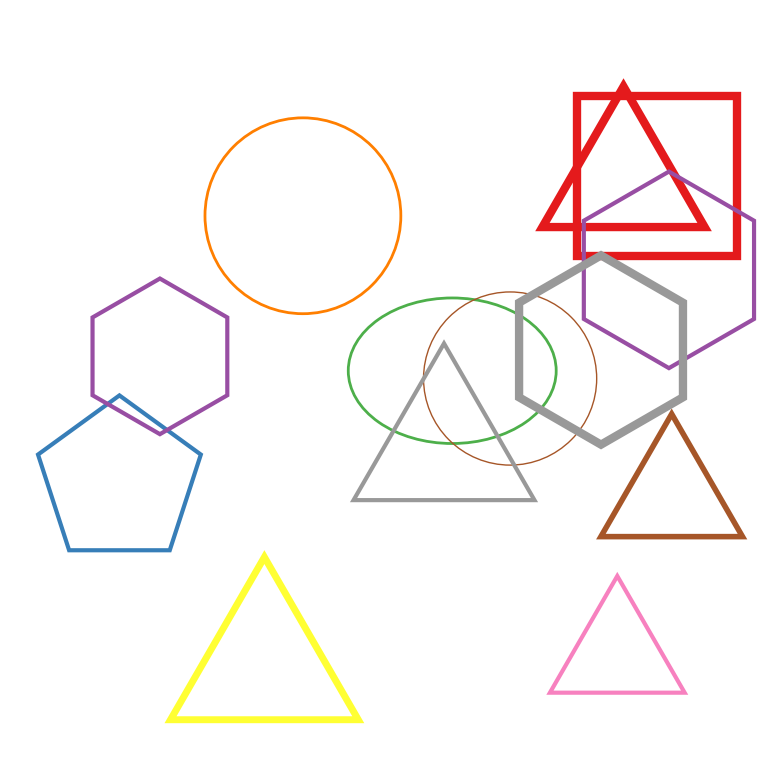[{"shape": "triangle", "thickness": 3, "radius": 0.61, "center": [0.81, 0.766]}, {"shape": "square", "thickness": 3, "radius": 0.52, "center": [0.854, 0.771]}, {"shape": "pentagon", "thickness": 1.5, "radius": 0.56, "center": [0.155, 0.375]}, {"shape": "oval", "thickness": 1, "radius": 0.68, "center": [0.587, 0.519]}, {"shape": "hexagon", "thickness": 1.5, "radius": 0.51, "center": [0.208, 0.537]}, {"shape": "hexagon", "thickness": 1.5, "radius": 0.64, "center": [0.869, 0.65]}, {"shape": "circle", "thickness": 1, "radius": 0.64, "center": [0.393, 0.72]}, {"shape": "triangle", "thickness": 2.5, "radius": 0.7, "center": [0.343, 0.136]}, {"shape": "triangle", "thickness": 2, "radius": 0.53, "center": [0.872, 0.356]}, {"shape": "circle", "thickness": 0.5, "radius": 0.56, "center": [0.662, 0.508]}, {"shape": "triangle", "thickness": 1.5, "radius": 0.51, "center": [0.802, 0.151]}, {"shape": "triangle", "thickness": 1.5, "radius": 0.68, "center": [0.577, 0.418]}, {"shape": "hexagon", "thickness": 3, "radius": 0.61, "center": [0.781, 0.545]}]